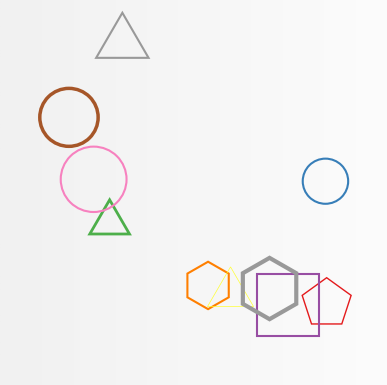[{"shape": "pentagon", "thickness": 1, "radius": 0.33, "center": [0.843, 0.212]}, {"shape": "circle", "thickness": 1.5, "radius": 0.29, "center": [0.84, 0.529]}, {"shape": "triangle", "thickness": 2, "radius": 0.3, "center": [0.283, 0.422]}, {"shape": "square", "thickness": 1.5, "radius": 0.4, "center": [0.744, 0.208]}, {"shape": "hexagon", "thickness": 1.5, "radius": 0.31, "center": [0.537, 0.259]}, {"shape": "triangle", "thickness": 0.5, "radius": 0.34, "center": [0.595, 0.238]}, {"shape": "circle", "thickness": 2.5, "radius": 0.38, "center": [0.178, 0.695]}, {"shape": "circle", "thickness": 1.5, "radius": 0.42, "center": [0.242, 0.534]}, {"shape": "hexagon", "thickness": 3, "radius": 0.4, "center": [0.696, 0.251]}, {"shape": "triangle", "thickness": 1.5, "radius": 0.39, "center": [0.316, 0.889]}]